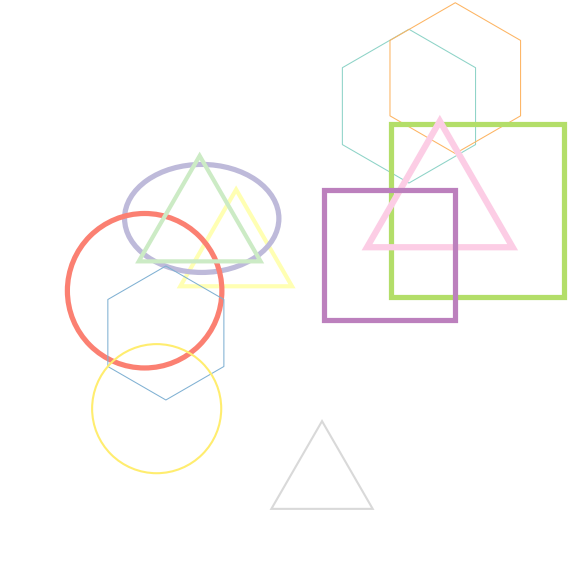[{"shape": "hexagon", "thickness": 0.5, "radius": 0.67, "center": [0.708, 0.815]}, {"shape": "triangle", "thickness": 2, "radius": 0.56, "center": [0.409, 0.559]}, {"shape": "oval", "thickness": 2.5, "radius": 0.67, "center": [0.349, 0.621]}, {"shape": "circle", "thickness": 2.5, "radius": 0.67, "center": [0.25, 0.496]}, {"shape": "hexagon", "thickness": 0.5, "radius": 0.58, "center": [0.287, 0.423]}, {"shape": "hexagon", "thickness": 0.5, "radius": 0.65, "center": [0.788, 0.864]}, {"shape": "square", "thickness": 2.5, "radius": 0.75, "center": [0.827, 0.634]}, {"shape": "triangle", "thickness": 3, "radius": 0.73, "center": [0.762, 0.644]}, {"shape": "triangle", "thickness": 1, "radius": 0.51, "center": [0.558, 0.169]}, {"shape": "square", "thickness": 2.5, "radius": 0.56, "center": [0.675, 0.557]}, {"shape": "triangle", "thickness": 2, "radius": 0.61, "center": [0.346, 0.607]}, {"shape": "circle", "thickness": 1, "radius": 0.56, "center": [0.271, 0.291]}]